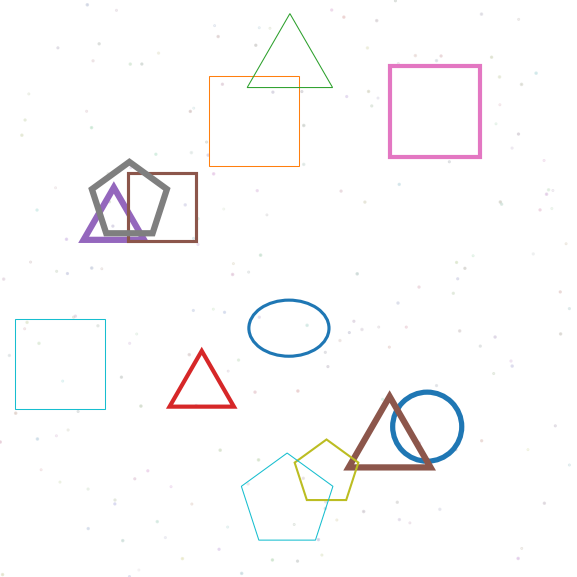[{"shape": "oval", "thickness": 1.5, "radius": 0.35, "center": [0.5, 0.431]}, {"shape": "circle", "thickness": 2.5, "radius": 0.3, "center": [0.74, 0.26]}, {"shape": "square", "thickness": 0.5, "radius": 0.39, "center": [0.44, 0.789]}, {"shape": "triangle", "thickness": 0.5, "radius": 0.43, "center": [0.502, 0.89]}, {"shape": "triangle", "thickness": 2, "radius": 0.32, "center": [0.349, 0.327]}, {"shape": "triangle", "thickness": 3, "radius": 0.3, "center": [0.197, 0.614]}, {"shape": "triangle", "thickness": 3, "radius": 0.41, "center": [0.675, 0.231]}, {"shape": "square", "thickness": 1.5, "radius": 0.3, "center": [0.28, 0.641]}, {"shape": "square", "thickness": 2, "radius": 0.39, "center": [0.753, 0.806]}, {"shape": "pentagon", "thickness": 3, "radius": 0.34, "center": [0.224, 0.65]}, {"shape": "pentagon", "thickness": 1, "radius": 0.29, "center": [0.565, 0.18]}, {"shape": "square", "thickness": 0.5, "radius": 0.39, "center": [0.104, 0.368]}, {"shape": "pentagon", "thickness": 0.5, "radius": 0.42, "center": [0.497, 0.131]}]